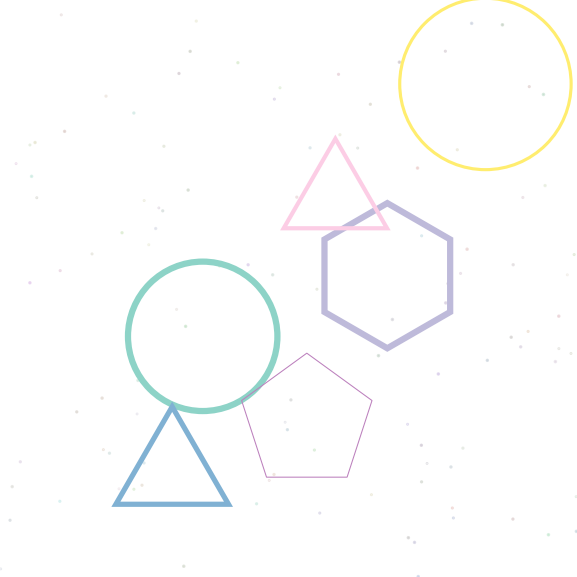[{"shape": "circle", "thickness": 3, "radius": 0.65, "center": [0.351, 0.417]}, {"shape": "hexagon", "thickness": 3, "radius": 0.63, "center": [0.671, 0.522]}, {"shape": "triangle", "thickness": 2.5, "radius": 0.56, "center": [0.298, 0.182]}, {"shape": "triangle", "thickness": 2, "radius": 0.52, "center": [0.581, 0.656]}, {"shape": "pentagon", "thickness": 0.5, "radius": 0.59, "center": [0.531, 0.269]}, {"shape": "circle", "thickness": 1.5, "radius": 0.74, "center": [0.841, 0.854]}]